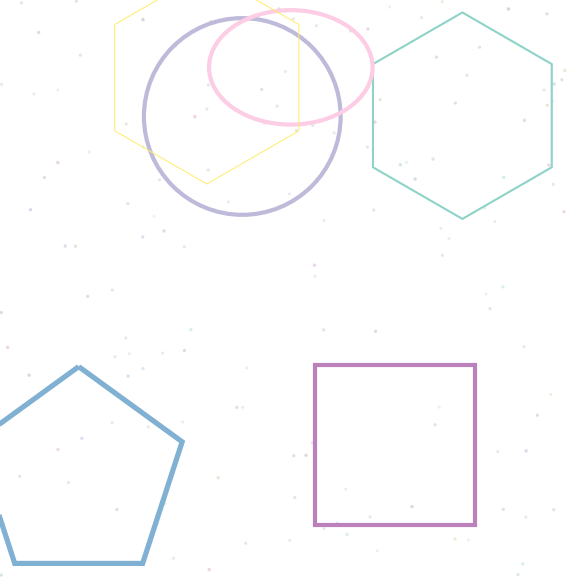[{"shape": "hexagon", "thickness": 1, "radius": 0.89, "center": [0.801, 0.799]}, {"shape": "circle", "thickness": 2, "radius": 0.85, "center": [0.42, 0.797]}, {"shape": "pentagon", "thickness": 2.5, "radius": 0.94, "center": [0.136, 0.176]}, {"shape": "oval", "thickness": 2, "radius": 0.71, "center": [0.504, 0.882]}, {"shape": "square", "thickness": 2, "radius": 0.69, "center": [0.684, 0.229]}, {"shape": "hexagon", "thickness": 0.5, "radius": 0.92, "center": [0.358, 0.865]}]